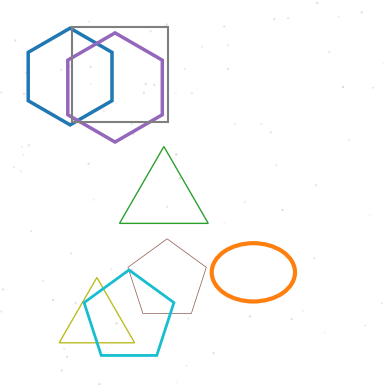[{"shape": "hexagon", "thickness": 2.5, "radius": 0.63, "center": [0.182, 0.801]}, {"shape": "oval", "thickness": 3, "radius": 0.54, "center": [0.658, 0.293]}, {"shape": "triangle", "thickness": 1, "radius": 0.67, "center": [0.426, 0.486]}, {"shape": "hexagon", "thickness": 2.5, "radius": 0.71, "center": [0.299, 0.773]}, {"shape": "pentagon", "thickness": 0.5, "radius": 0.54, "center": [0.434, 0.273]}, {"shape": "square", "thickness": 1.5, "radius": 0.62, "center": [0.312, 0.806]}, {"shape": "triangle", "thickness": 1, "radius": 0.57, "center": [0.252, 0.166]}, {"shape": "pentagon", "thickness": 2, "radius": 0.61, "center": [0.335, 0.176]}]